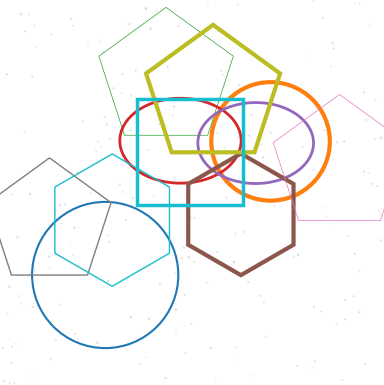[{"shape": "circle", "thickness": 1.5, "radius": 0.95, "center": [0.273, 0.286]}, {"shape": "circle", "thickness": 3, "radius": 0.77, "center": [0.703, 0.633]}, {"shape": "pentagon", "thickness": 0.5, "radius": 0.92, "center": [0.431, 0.797]}, {"shape": "oval", "thickness": 2, "radius": 0.79, "center": [0.469, 0.635]}, {"shape": "oval", "thickness": 2, "radius": 0.75, "center": [0.664, 0.628]}, {"shape": "hexagon", "thickness": 3, "radius": 0.79, "center": [0.626, 0.443]}, {"shape": "pentagon", "thickness": 0.5, "radius": 0.9, "center": [0.882, 0.574]}, {"shape": "pentagon", "thickness": 1, "radius": 0.84, "center": [0.129, 0.422]}, {"shape": "pentagon", "thickness": 3, "radius": 0.91, "center": [0.553, 0.753]}, {"shape": "hexagon", "thickness": 1, "radius": 0.86, "center": [0.291, 0.428]}, {"shape": "square", "thickness": 2.5, "radius": 0.69, "center": [0.493, 0.604]}]